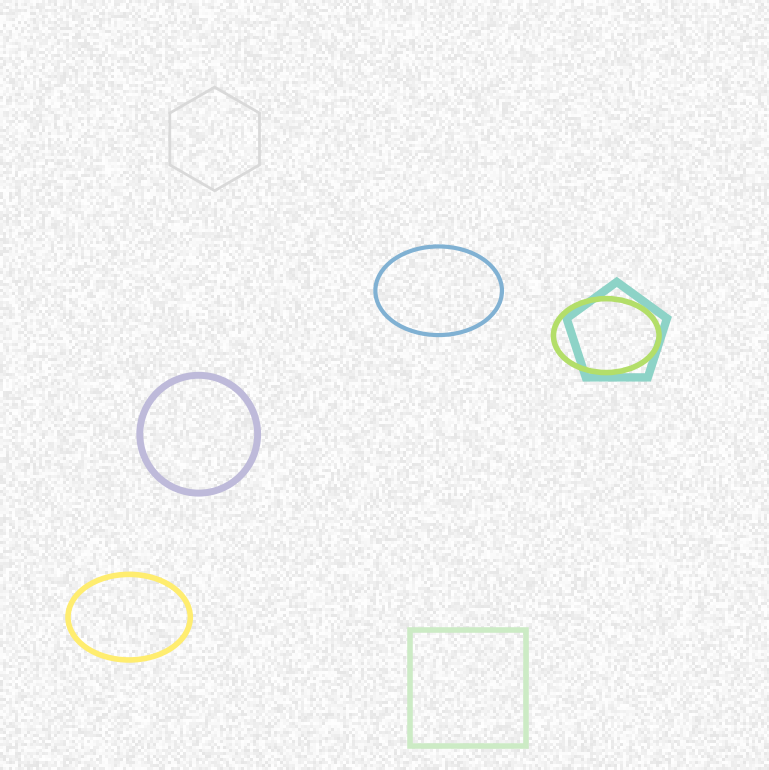[{"shape": "pentagon", "thickness": 3, "radius": 0.34, "center": [0.801, 0.565]}, {"shape": "circle", "thickness": 2.5, "radius": 0.38, "center": [0.258, 0.436]}, {"shape": "oval", "thickness": 1.5, "radius": 0.41, "center": [0.57, 0.622]}, {"shape": "oval", "thickness": 2, "radius": 0.34, "center": [0.787, 0.564]}, {"shape": "hexagon", "thickness": 1, "radius": 0.34, "center": [0.279, 0.82]}, {"shape": "square", "thickness": 2, "radius": 0.38, "center": [0.608, 0.107]}, {"shape": "oval", "thickness": 2, "radius": 0.4, "center": [0.168, 0.198]}]